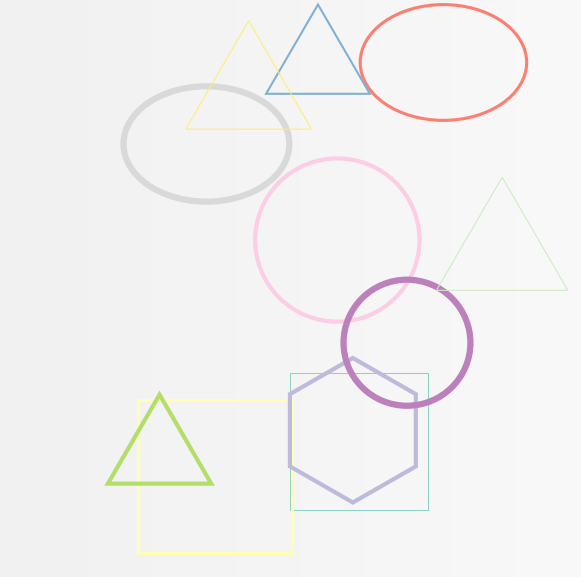[{"shape": "square", "thickness": 0.5, "radius": 0.59, "center": [0.618, 0.234]}, {"shape": "square", "thickness": 1.5, "radius": 0.66, "center": [0.37, 0.174]}, {"shape": "hexagon", "thickness": 2, "radius": 0.63, "center": [0.607, 0.254]}, {"shape": "oval", "thickness": 1.5, "radius": 0.72, "center": [0.763, 0.891]}, {"shape": "triangle", "thickness": 1, "radius": 0.52, "center": [0.547, 0.888]}, {"shape": "triangle", "thickness": 2, "radius": 0.51, "center": [0.274, 0.213]}, {"shape": "circle", "thickness": 2, "radius": 0.71, "center": [0.58, 0.583]}, {"shape": "oval", "thickness": 3, "radius": 0.71, "center": [0.355, 0.75]}, {"shape": "circle", "thickness": 3, "radius": 0.55, "center": [0.7, 0.406]}, {"shape": "triangle", "thickness": 0.5, "radius": 0.65, "center": [0.864, 0.562]}, {"shape": "triangle", "thickness": 0.5, "radius": 0.63, "center": [0.428, 0.838]}]